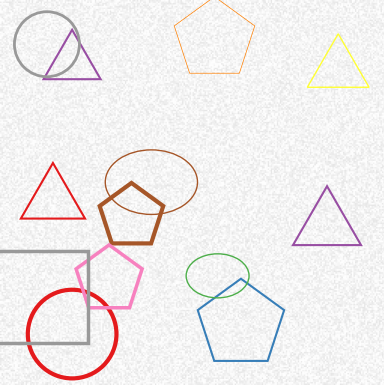[{"shape": "circle", "thickness": 3, "radius": 0.58, "center": [0.187, 0.132]}, {"shape": "triangle", "thickness": 1.5, "radius": 0.48, "center": [0.138, 0.48]}, {"shape": "pentagon", "thickness": 1.5, "radius": 0.59, "center": [0.626, 0.158]}, {"shape": "oval", "thickness": 1, "radius": 0.41, "center": [0.565, 0.284]}, {"shape": "triangle", "thickness": 1.5, "radius": 0.43, "center": [0.187, 0.837]}, {"shape": "triangle", "thickness": 1.5, "radius": 0.51, "center": [0.849, 0.414]}, {"shape": "pentagon", "thickness": 0.5, "radius": 0.55, "center": [0.557, 0.899]}, {"shape": "triangle", "thickness": 1, "radius": 0.46, "center": [0.878, 0.82]}, {"shape": "oval", "thickness": 1, "radius": 0.6, "center": [0.393, 0.527]}, {"shape": "pentagon", "thickness": 3, "radius": 0.43, "center": [0.341, 0.438]}, {"shape": "pentagon", "thickness": 2.5, "radius": 0.45, "center": [0.283, 0.274]}, {"shape": "square", "thickness": 2.5, "radius": 0.59, "center": [0.108, 0.228]}, {"shape": "circle", "thickness": 2, "radius": 0.42, "center": [0.122, 0.885]}]